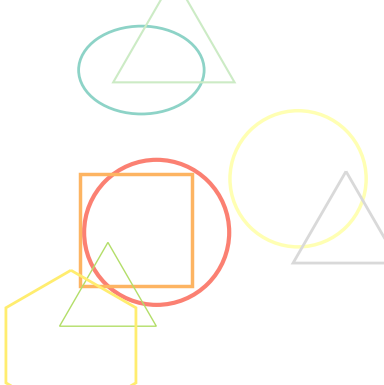[{"shape": "oval", "thickness": 2, "radius": 0.82, "center": [0.367, 0.818]}, {"shape": "circle", "thickness": 2.5, "radius": 0.88, "center": [0.774, 0.536]}, {"shape": "circle", "thickness": 3, "radius": 0.94, "center": [0.407, 0.397]}, {"shape": "square", "thickness": 2.5, "radius": 0.72, "center": [0.353, 0.402]}, {"shape": "triangle", "thickness": 1, "radius": 0.73, "center": [0.28, 0.225]}, {"shape": "triangle", "thickness": 2, "radius": 0.79, "center": [0.899, 0.396]}, {"shape": "triangle", "thickness": 1.5, "radius": 0.91, "center": [0.452, 0.877]}, {"shape": "hexagon", "thickness": 2, "radius": 0.97, "center": [0.184, 0.103]}]